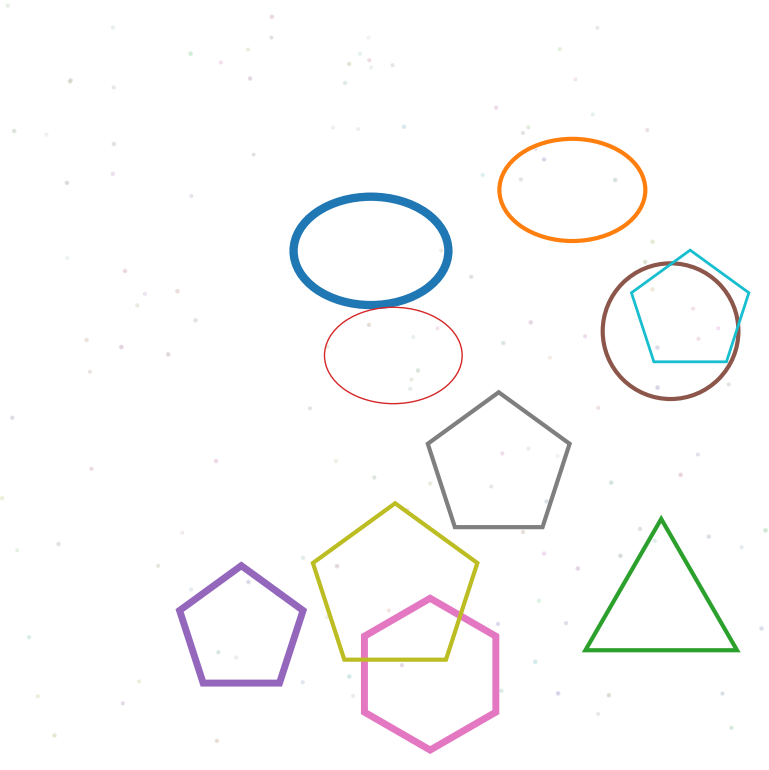[{"shape": "oval", "thickness": 3, "radius": 0.5, "center": [0.482, 0.674]}, {"shape": "oval", "thickness": 1.5, "radius": 0.47, "center": [0.743, 0.753]}, {"shape": "triangle", "thickness": 1.5, "radius": 0.57, "center": [0.859, 0.212]}, {"shape": "oval", "thickness": 0.5, "radius": 0.45, "center": [0.511, 0.538]}, {"shape": "pentagon", "thickness": 2.5, "radius": 0.42, "center": [0.313, 0.181]}, {"shape": "circle", "thickness": 1.5, "radius": 0.44, "center": [0.871, 0.57]}, {"shape": "hexagon", "thickness": 2.5, "radius": 0.49, "center": [0.559, 0.124]}, {"shape": "pentagon", "thickness": 1.5, "radius": 0.48, "center": [0.648, 0.394]}, {"shape": "pentagon", "thickness": 1.5, "radius": 0.56, "center": [0.513, 0.234]}, {"shape": "pentagon", "thickness": 1, "radius": 0.4, "center": [0.896, 0.595]}]